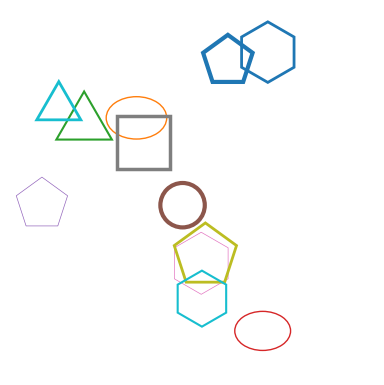[{"shape": "hexagon", "thickness": 2, "radius": 0.39, "center": [0.696, 0.865]}, {"shape": "pentagon", "thickness": 3, "radius": 0.34, "center": [0.592, 0.842]}, {"shape": "oval", "thickness": 1, "radius": 0.39, "center": [0.354, 0.694]}, {"shape": "triangle", "thickness": 1.5, "radius": 0.42, "center": [0.218, 0.679]}, {"shape": "oval", "thickness": 1, "radius": 0.36, "center": [0.682, 0.141]}, {"shape": "pentagon", "thickness": 0.5, "radius": 0.35, "center": [0.109, 0.47]}, {"shape": "circle", "thickness": 3, "radius": 0.29, "center": [0.474, 0.467]}, {"shape": "hexagon", "thickness": 0.5, "radius": 0.4, "center": [0.523, 0.316]}, {"shape": "square", "thickness": 2.5, "radius": 0.34, "center": [0.373, 0.63]}, {"shape": "pentagon", "thickness": 2, "radius": 0.43, "center": [0.533, 0.336]}, {"shape": "triangle", "thickness": 2, "radius": 0.33, "center": [0.153, 0.722]}, {"shape": "hexagon", "thickness": 1.5, "radius": 0.36, "center": [0.524, 0.224]}]